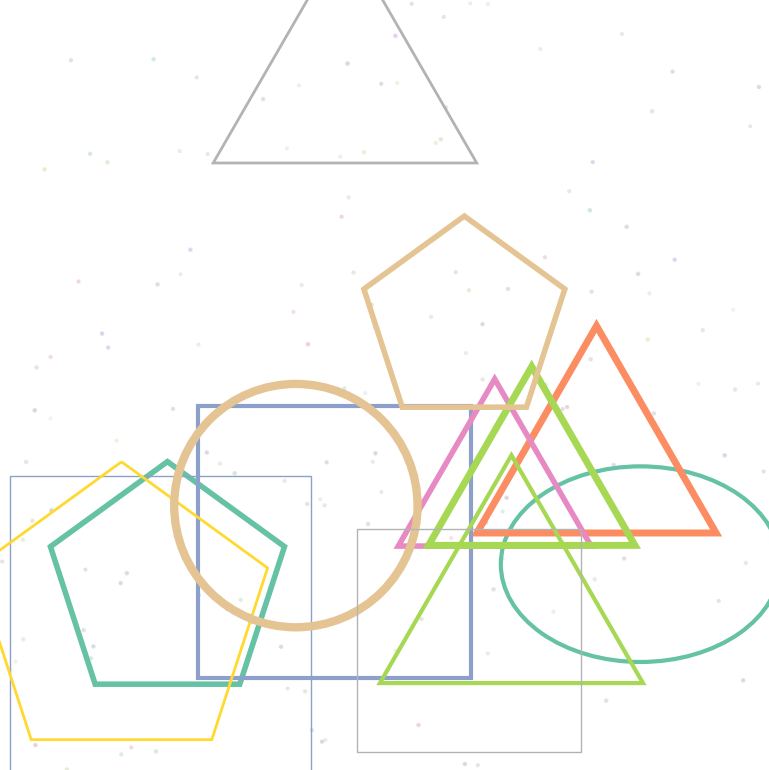[{"shape": "pentagon", "thickness": 2, "radius": 0.8, "center": [0.217, 0.241]}, {"shape": "oval", "thickness": 1.5, "radius": 0.91, "center": [0.832, 0.267]}, {"shape": "triangle", "thickness": 2.5, "radius": 0.9, "center": [0.775, 0.397]}, {"shape": "square", "thickness": 0.5, "radius": 0.98, "center": [0.208, 0.186]}, {"shape": "square", "thickness": 1.5, "radius": 0.88, "center": [0.434, 0.296]}, {"shape": "triangle", "thickness": 2, "radius": 0.72, "center": [0.642, 0.363]}, {"shape": "triangle", "thickness": 1.5, "radius": 0.99, "center": [0.664, 0.211]}, {"shape": "triangle", "thickness": 2.5, "radius": 0.77, "center": [0.691, 0.369]}, {"shape": "pentagon", "thickness": 1, "radius": 1.0, "center": [0.158, 0.201]}, {"shape": "circle", "thickness": 3, "radius": 0.79, "center": [0.384, 0.343]}, {"shape": "pentagon", "thickness": 2, "radius": 0.69, "center": [0.603, 0.582]}, {"shape": "square", "thickness": 0.5, "radius": 0.72, "center": [0.609, 0.168]}, {"shape": "triangle", "thickness": 1, "radius": 0.99, "center": [0.448, 0.887]}]